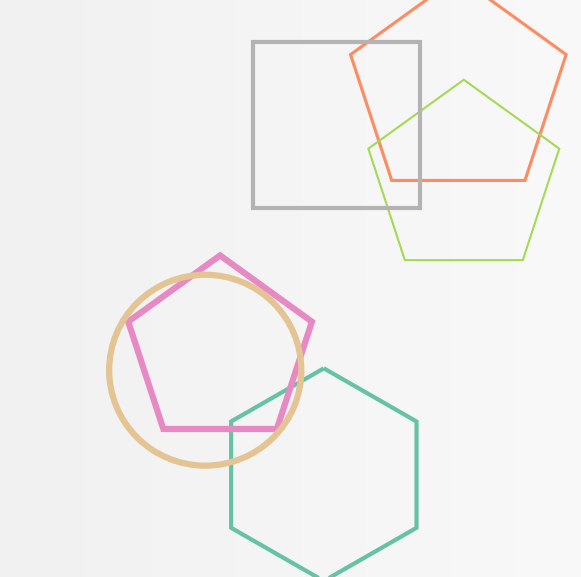[{"shape": "hexagon", "thickness": 2, "radius": 0.92, "center": [0.557, 0.177]}, {"shape": "pentagon", "thickness": 1.5, "radius": 0.97, "center": [0.789, 0.844]}, {"shape": "pentagon", "thickness": 3, "radius": 0.83, "center": [0.379, 0.391]}, {"shape": "pentagon", "thickness": 1, "radius": 0.86, "center": [0.798, 0.688]}, {"shape": "circle", "thickness": 3, "radius": 0.83, "center": [0.353, 0.358]}, {"shape": "square", "thickness": 2, "radius": 0.72, "center": [0.579, 0.783]}]